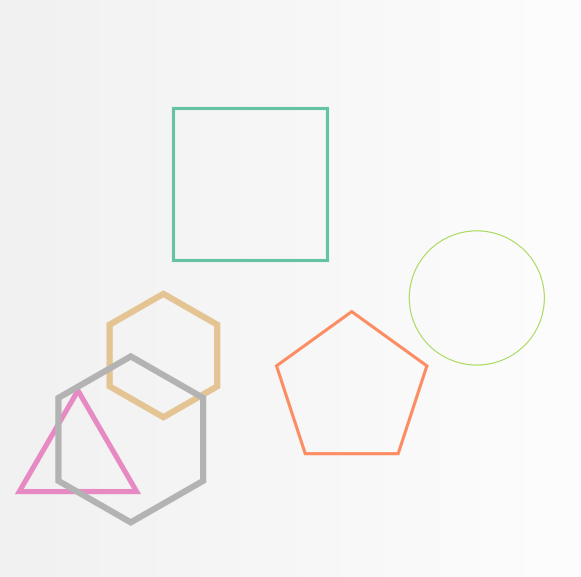[{"shape": "square", "thickness": 1.5, "radius": 0.66, "center": [0.43, 0.68]}, {"shape": "pentagon", "thickness": 1.5, "radius": 0.68, "center": [0.605, 0.324]}, {"shape": "triangle", "thickness": 2.5, "radius": 0.58, "center": [0.134, 0.206]}, {"shape": "circle", "thickness": 0.5, "radius": 0.58, "center": [0.82, 0.483]}, {"shape": "hexagon", "thickness": 3, "radius": 0.53, "center": [0.281, 0.384]}, {"shape": "hexagon", "thickness": 3, "radius": 0.72, "center": [0.225, 0.238]}]